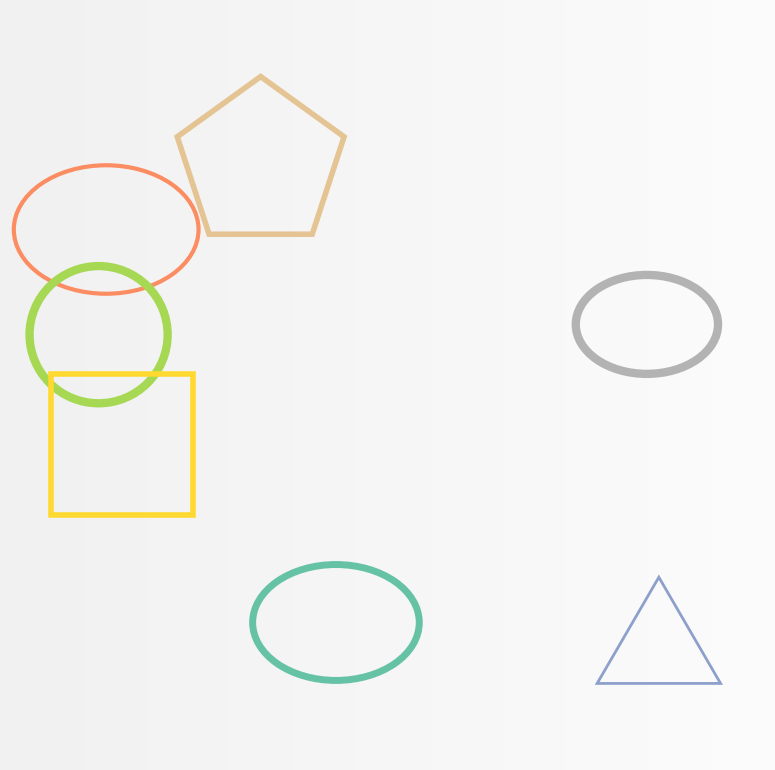[{"shape": "oval", "thickness": 2.5, "radius": 0.54, "center": [0.434, 0.192]}, {"shape": "oval", "thickness": 1.5, "radius": 0.6, "center": [0.137, 0.702]}, {"shape": "triangle", "thickness": 1, "radius": 0.46, "center": [0.85, 0.158]}, {"shape": "circle", "thickness": 3, "radius": 0.45, "center": [0.127, 0.565]}, {"shape": "square", "thickness": 2, "radius": 0.46, "center": [0.157, 0.422]}, {"shape": "pentagon", "thickness": 2, "radius": 0.57, "center": [0.336, 0.787]}, {"shape": "oval", "thickness": 3, "radius": 0.46, "center": [0.835, 0.579]}]